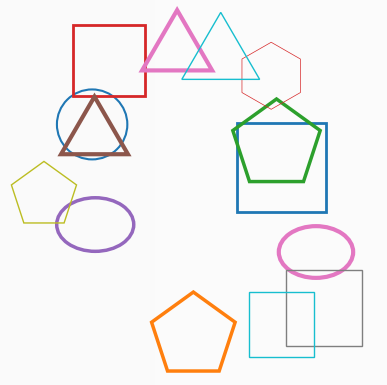[{"shape": "square", "thickness": 2, "radius": 0.57, "center": [0.728, 0.565]}, {"shape": "circle", "thickness": 1.5, "radius": 0.45, "center": [0.238, 0.677]}, {"shape": "pentagon", "thickness": 2.5, "radius": 0.57, "center": [0.499, 0.128]}, {"shape": "pentagon", "thickness": 2.5, "radius": 0.59, "center": [0.714, 0.624]}, {"shape": "square", "thickness": 2, "radius": 0.46, "center": [0.281, 0.842]}, {"shape": "hexagon", "thickness": 0.5, "radius": 0.44, "center": [0.7, 0.803]}, {"shape": "oval", "thickness": 2.5, "radius": 0.5, "center": [0.246, 0.417]}, {"shape": "triangle", "thickness": 3, "radius": 0.5, "center": [0.244, 0.649]}, {"shape": "triangle", "thickness": 3, "radius": 0.52, "center": [0.457, 0.869]}, {"shape": "oval", "thickness": 3, "radius": 0.48, "center": [0.815, 0.345]}, {"shape": "square", "thickness": 1, "radius": 0.49, "center": [0.837, 0.2]}, {"shape": "pentagon", "thickness": 1, "radius": 0.44, "center": [0.113, 0.492]}, {"shape": "square", "thickness": 1, "radius": 0.42, "center": [0.726, 0.158]}, {"shape": "triangle", "thickness": 1, "radius": 0.58, "center": [0.57, 0.852]}]